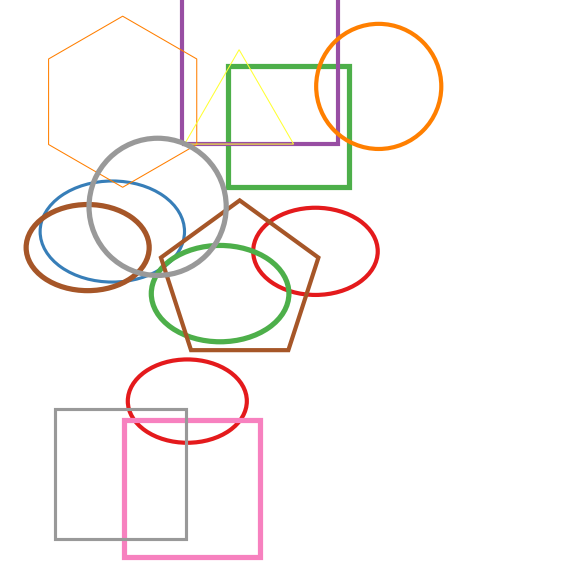[{"shape": "oval", "thickness": 2, "radius": 0.54, "center": [0.546, 0.564]}, {"shape": "oval", "thickness": 2, "radius": 0.52, "center": [0.324, 0.305]}, {"shape": "oval", "thickness": 1.5, "radius": 0.63, "center": [0.194, 0.598]}, {"shape": "oval", "thickness": 2.5, "radius": 0.6, "center": [0.381, 0.491]}, {"shape": "square", "thickness": 2.5, "radius": 0.52, "center": [0.5, 0.78]}, {"shape": "square", "thickness": 2, "radius": 0.68, "center": [0.451, 0.885]}, {"shape": "circle", "thickness": 2, "radius": 0.54, "center": [0.656, 0.85]}, {"shape": "hexagon", "thickness": 0.5, "radius": 0.74, "center": [0.212, 0.823]}, {"shape": "triangle", "thickness": 0.5, "radius": 0.54, "center": [0.414, 0.804]}, {"shape": "pentagon", "thickness": 2, "radius": 0.72, "center": [0.415, 0.509]}, {"shape": "oval", "thickness": 2.5, "radius": 0.53, "center": [0.152, 0.57]}, {"shape": "square", "thickness": 2.5, "radius": 0.59, "center": [0.333, 0.153]}, {"shape": "square", "thickness": 1.5, "radius": 0.56, "center": [0.209, 0.179]}, {"shape": "circle", "thickness": 2.5, "radius": 0.59, "center": [0.273, 0.641]}]